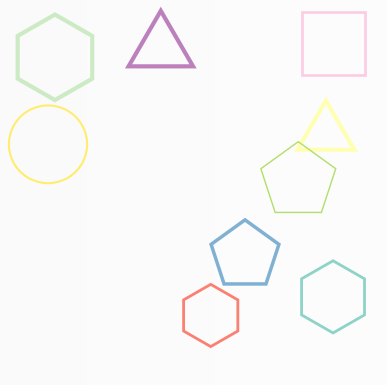[{"shape": "hexagon", "thickness": 2, "radius": 0.47, "center": [0.859, 0.229]}, {"shape": "triangle", "thickness": 3, "radius": 0.42, "center": [0.841, 0.653]}, {"shape": "hexagon", "thickness": 2, "radius": 0.4, "center": [0.544, 0.181]}, {"shape": "pentagon", "thickness": 2.5, "radius": 0.46, "center": [0.632, 0.337]}, {"shape": "pentagon", "thickness": 1, "radius": 0.51, "center": [0.77, 0.53]}, {"shape": "square", "thickness": 2, "radius": 0.41, "center": [0.861, 0.887]}, {"shape": "triangle", "thickness": 3, "radius": 0.48, "center": [0.415, 0.876]}, {"shape": "hexagon", "thickness": 3, "radius": 0.56, "center": [0.142, 0.851]}, {"shape": "circle", "thickness": 1.5, "radius": 0.5, "center": [0.124, 0.625]}]